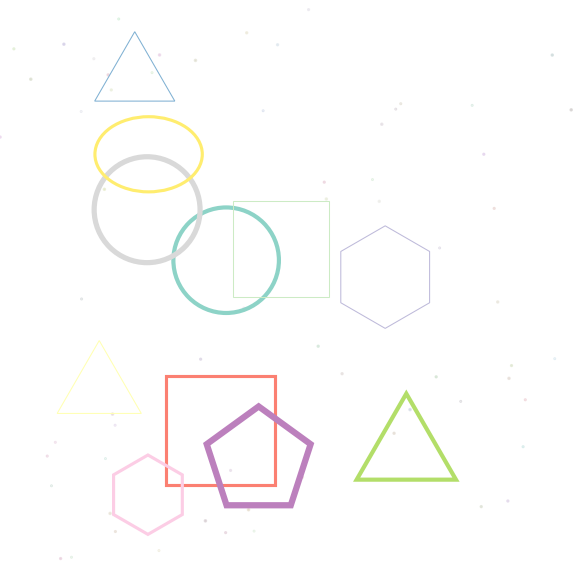[{"shape": "circle", "thickness": 2, "radius": 0.46, "center": [0.392, 0.549]}, {"shape": "triangle", "thickness": 0.5, "radius": 0.42, "center": [0.172, 0.325]}, {"shape": "hexagon", "thickness": 0.5, "radius": 0.44, "center": [0.667, 0.519]}, {"shape": "square", "thickness": 1.5, "radius": 0.47, "center": [0.382, 0.253]}, {"shape": "triangle", "thickness": 0.5, "radius": 0.4, "center": [0.233, 0.864]}, {"shape": "triangle", "thickness": 2, "radius": 0.5, "center": [0.704, 0.218]}, {"shape": "hexagon", "thickness": 1.5, "radius": 0.34, "center": [0.256, 0.143]}, {"shape": "circle", "thickness": 2.5, "radius": 0.46, "center": [0.255, 0.636]}, {"shape": "pentagon", "thickness": 3, "radius": 0.47, "center": [0.448, 0.201]}, {"shape": "square", "thickness": 0.5, "radius": 0.42, "center": [0.487, 0.567]}, {"shape": "oval", "thickness": 1.5, "radius": 0.46, "center": [0.257, 0.732]}]